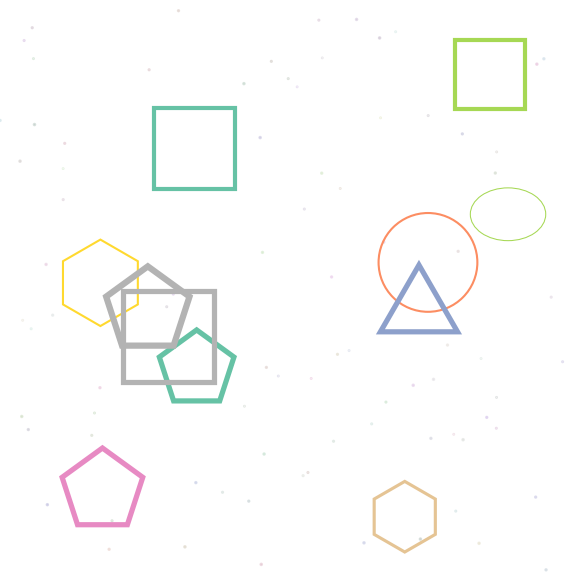[{"shape": "pentagon", "thickness": 2.5, "radius": 0.34, "center": [0.341, 0.36]}, {"shape": "square", "thickness": 2, "radius": 0.35, "center": [0.337, 0.742]}, {"shape": "circle", "thickness": 1, "radius": 0.43, "center": [0.741, 0.545]}, {"shape": "triangle", "thickness": 2.5, "radius": 0.39, "center": [0.725, 0.463]}, {"shape": "pentagon", "thickness": 2.5, "radius": 0.37, "center": [0.177, 0.15]}, {"shape": "oval", "thickness": 0.5, "radius": 0.33, "center": [0.88, 0.628]}, {"shape": "square", "thickness": 2, "radius": 0.3, "center": [0.849, 0.87]}, {"shape": "hexagon", "thickness": 1, "radius": 0.37, "center": [0.174, 0.509]}, {"shape": "hexagon", "thickness": 1.5, "radius": 0.31, "center": [0.701, 0.104]}, {"shape": "square", "thickness": 2.5, "radius": 0.4, "center": [0.292, 0.416]}, {"shape": "pentagon", "thickness": 3, "radius": 0.38, "center": [0.256, 0.462]}]